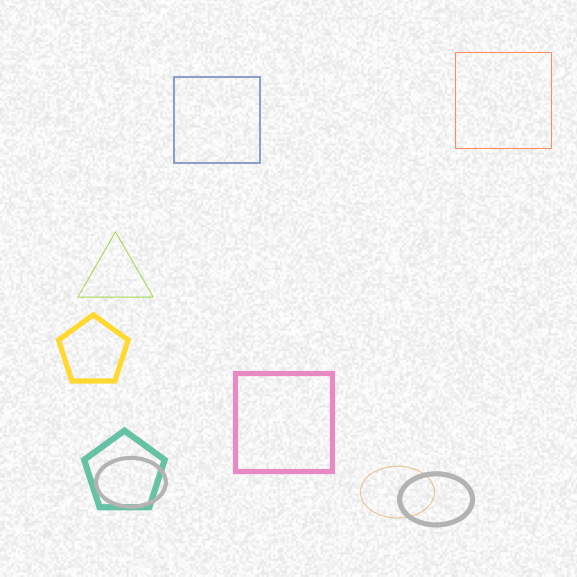[{"shape": "pentagon", "thickness": 3, "radius": 0.37, "center": [0.215, 0.18]}, {"shape": "square", "thickness": 0.5, "radius": 0.42, "center": [0.871, 0.826]}, {"shape": "square", "thickness": 1, "radius": 0.37, "center": [0.375, 0.792]}, {"shape": "square", "thickness": 2.5, "radius": 0.42, "center": [0.491, 0.268]}, {"shape": "triangle", "thickness": 0.5, "radius": 0.38, "center": [0.2, 0.522]}, {"shape": "pentagon", "thickness": 2.5, "radius": 0.32, "center": [0.162, 0.391]}, {"shape": "oval", "thickness": 0.5, "radius": 0.32, "center": [0.688, 0.147]}, {"shape": "oval", "thickness": 2.5, "radius": 0.32, "center": [0.755, 0.134]}, {"shape": "oval", "thickness": 2, "radius": 0.3, "center": [0.227, 0.164]}]